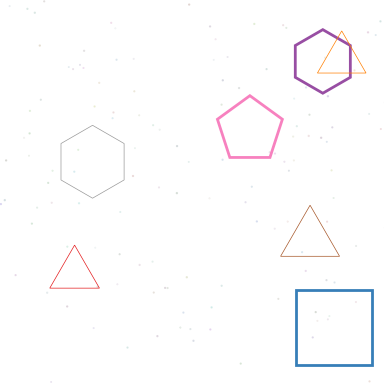[{"shape": "triangle", "thickness": 0.5, "radius": 0.37, "center": [0.194, 0.289]}, {"shape": "square", "thickness": 2, "radius": 0.49, "center": [0.867, 0.149]}, {"shape": "hexagon", "thickness": 2, "radius": 0.41, "center": [0.838, 0.84]}, {"shape": "triangle", "thickness": 0.5, "radius": 0.36, "center": [0.888, 0.847]}, {"shape": "triangle", "thickness": 0.5, "radius": 0.44, "center": [0.805, 0.379]}, {"shape": "pentagon", "thickness": 2, "radius": 0.44, "center": [0.649, 0.663]}, {"shape": "hexagon", "thickness": 0.5, "radius": 0.47, "center": [0.24, 0.58]}]